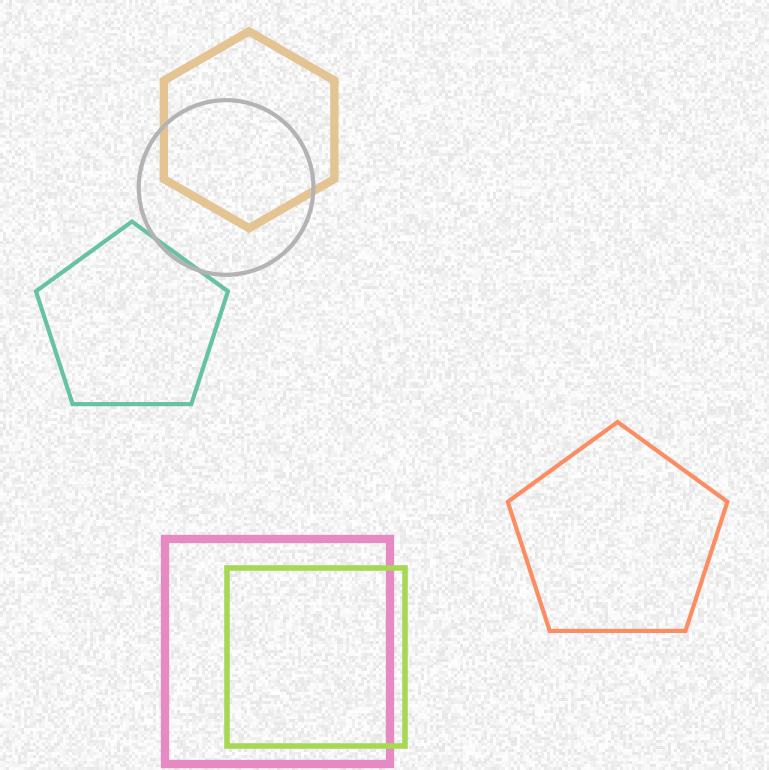[{"shape": "pentagon", "thickness": 1.5, "radius": 0.66, "center": [0.171, 0.581]}, {"shape": "pentagon", "thickness": 1.5, "radius": 0.75, "center": [0.802, 0.302]}, {"shape": "square", "thickness": 3, "radius": 0.73, "center": [0.36, 0.154]}, {"shape": "square", "thickness": 2, "radius": 0.58, "center": [0.41, 0.146]}, {"shape": "hexagon", "thickness": 3, "radius": 0.64, "center": [0.323, 0.831]}, {"shape": "circle", "thickness": 1.5, "radius": 0.57, "center": [0.294, 0.757]}]